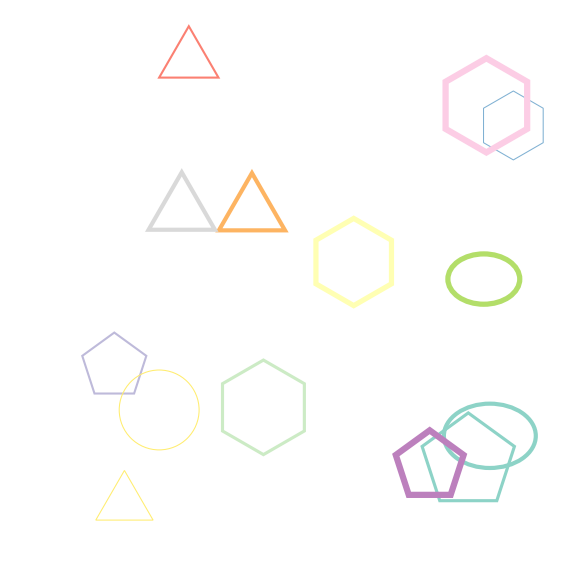[{"shape": "oval", "thickness": 2, "radius": 0.4, "center": [0.848, 0.244]}, {"shape": "pentagon", "thickness": 1.5, "radius": 0.42, "center": [0.811, 0.2]}, {"shape": "hexagon", "thickness": 2.5, "radius": 0.38, "center": [0.612, 0.545]}, {"shape": "pentagon", "thickness": 1, "radius": 0.29, "center": [0.198, 0.365]}, {"shape": "triangle", "thickness": 1, "radius": 0.3, "center": [0.327, 0.894]}, {"shape": "hexagon", "thickness": 0.5, "radius": 0.3, "center": [0.889, 0.782]}, {"shape": "triangle", "thickness": 2, "radius": 0.33, "center": [0.436, 0.633]}, {"shape": "oval", "thickness": 2.5, "radius": 0.31, "center": [0.838, 0.516]}, {"shape": "hexagon", "thickness": 3, "radius": 0.41, "center": [0.842, 0.817]}, {"shape": "triangle", "thickness": 2, "radius": 0.33, "center": [0.315, 0.634]}, {"shape": "pentagon", "thickness": 3, "radius": 0.31, "center": [0.744, 0.192]}, {"shape": "hexagon", "thickness": 1.5, "radius": 0.41, "center": [0.456, 0.294]}, {"shape": "circle", "thickness": 0.5, "radius": 0.35, "center": [0.276, 0.289]}, {"shape": "triangle", "thickness": 0.5, "radius": 0.29, "center": [0.215, 0.127]}]